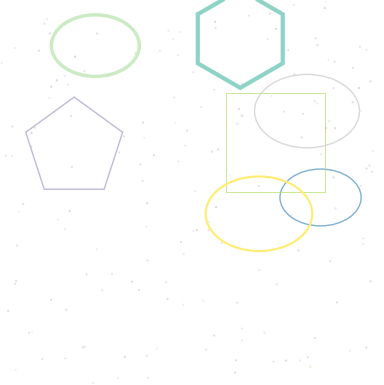[{"shape": "hexagon", "thickness": 3, "radius": 0.64, "center": [0.624, 0.899]}, {"shape": "pentagon", "thickness": 1, "radius": 0.66, "center": [0.193, 0.616]}, {"shape": "oval", "thickness": 1, "radius": 0.53, "center": [0.833, 0.487]}, {"shape": "square", "thickness": 0.5, "radius": 0.64, "center": [0.715, 0.629]}, {"shape": "oval", "thickness": 1, "radius": 0.68, "center": [0.797, 0.711]}, {"shape": "oval", "thickness": 2.5, "radius": 0.57, "center": [0.248, 0.882]}, {"shape": "oval", "thickness": 1.5, "radius": 0.69, "center": [0.673, 0.445]}]